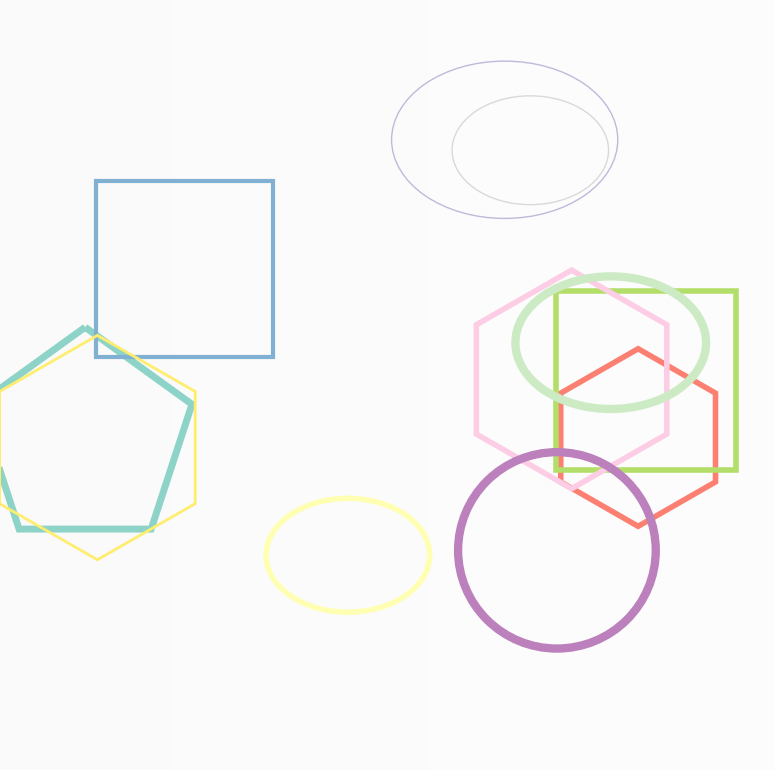[{"shape": "pentagon", "thickness": 2.5, "radius": 0.72, "center": [0.11, 0.43]}, {"shape": "oval", "thickness": 2, "radius": 0.53, "center": [0.449, 0.279]}, {"shape": "oval", "thickness": 0.5, "radius": 0.73, "center": [0.651, 0.818]}, {"shape": "hexagon", "thickness": 2, "radius": 0.58, "center": [0.823, 0.432]}, {"shape": "square", "thickness": 1.5, "radius": 0.57, "center": [0.238, 0.651]}, {"shape": "square", "thickness": 2, "radius": 0.58, "center": [0.834, 0.506]}, {"shape": "hexagon", "thickness": 2, "radius": 0.71, "center": [0.738, 0.507]}, {"shape": "oval", "thickness": 0.5, "radius": 0.5, "center": [0.684, 0.805]}, {"shape": "circle", "thickness": 3, "radius": 0.64, "center": [0.719, 0.285]}, {"shape": "oval", "thickness": 3, "radius": 0.62, "center": [0.788, 0.555]}, {"shape": "hexagon", "thickness": 1, "radius": 0.73, "center": [0.126, 0.419]}]